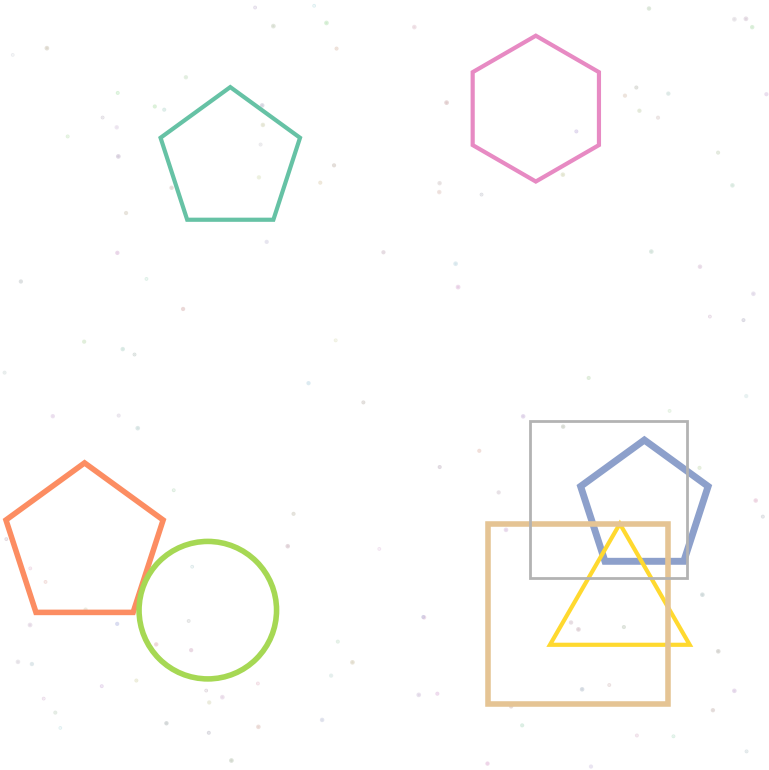[{"shape": "pentagon", "thickness": 1.5, "radius": 0.48, "center": [0.299, 0.792]}, {"shape": "pentagon", "thickness": 2, "radius": 0.54, "center": [0.11, 0.292]}, {"shape": "pentagon", "thickness": 2.5, "radius": 0.44, "center": [0.837, 0.341]}, {"shape": "hexagon", "thickness": 1.5, "radius": 0.47, "center": [0.696, 0.859]}, {"shape": "circle", "thickness": 2, "radius": 0.45, "center": [0.27, 0.208]}, {"shape": "triangle", "thickness": 1.5, "radius": 0.52, "center": [0.805, 0.215]}, {"shape": "square", "thickness": 2, "radius": 0.58, "center": [0.751, 0.203]}, {"shape": "square", "thickness": 1, "radius": 0.51, "center": [0.79, 0.352]}]